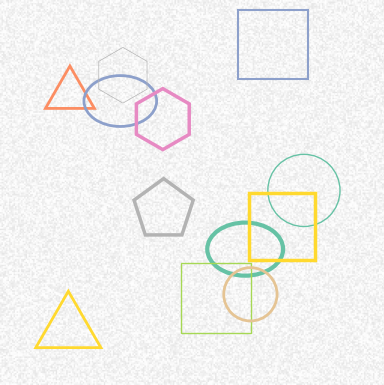[{"shape": "circle", "thickness": 1, "radius": 0.47, "center": [0.789, 0.505]}, {"shape": "oval", "thickness": 3, "radius": 0.49, "center": [0.637, 0.353]}, {"shape": "triangle", "thickness": 2, "radius": 0.37, "center": [0.182, 0.755]}, {"shape": "oval", "thickness": 2, "radius": 0.47, "center": [0.312, 0.738]}, {"shape": "square", "thickness": 1.5, "radius": 0.45, "center": [0.709, 0.885]}, {"shape": "hexagon", "thickness": 2.5, "radius": 0.4, "center": [0.423, 0.691]}, {"shape": "square", "thickness": 1, "radius": 0.46, "center": [0.56, 0.225]}, {"shape": "triangle", "thickness": 2, "radius": 0.49, "center": [0.178, 0.146]}, {"shape": "square", "thickness": 2.5, "radius": 0.43, "center": [0.732, 0.413]}, {"shape": "circle", "thickness": 2, "radius": 0.35, "center": [0.65, 0.236]}, {"shape": "hexagon", "thickness": 0.5, "radius": 0.36, "center": [0.319, 0.805]}, {"shape": "pentagon", "thickness": 2.5, "radius": 0.4, "center": [0.425, 0.455]}]